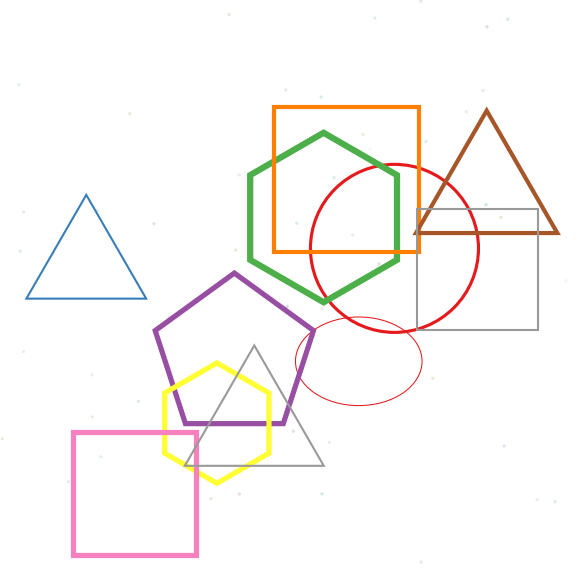[{"shape": "circle", "thickness": 1.5, "radius": 0.73, "center": [0.683, 0.569]}, {"shape": "oval", "thickness": 0.5, "radius": 0.55, "center": [0.621, 0.374]}, {"shape": "triangle", "thickness": 1, "radius": 0.6, "center": [0.149, 0.542]}, {"shape": "hexagon", "thickness": 3, "radius": 0.73, "center": [0.56, 0.622]}, {"shape": "pentagon", "thickness": 2.5, "radius": 0.72, "center": [0.406, 0.382]}, {"shape": "square", "thickness": 2, "radius": 0.63, "center": [0.6, 0.689]}, {"shape": "hexagon", "thickness": 2.5, "radius": 0.52, "center": [0.375, 0.266]}, {"shape": "triangle", "thickness": 2, "radius": 0.71, "center": [0.843, 0.666]}, {"shape": "square", "thickness": 2.5, "radius": 0.53, "center": [0.233, 0.145]}, {"shape": "triangle", "thickness": 1, "radius": 0.69, "center": [0.44, 0.262]}, {"shape": "square", "thickness": 1, "radius": 0.53, "center": [0.827, 0.533]}]